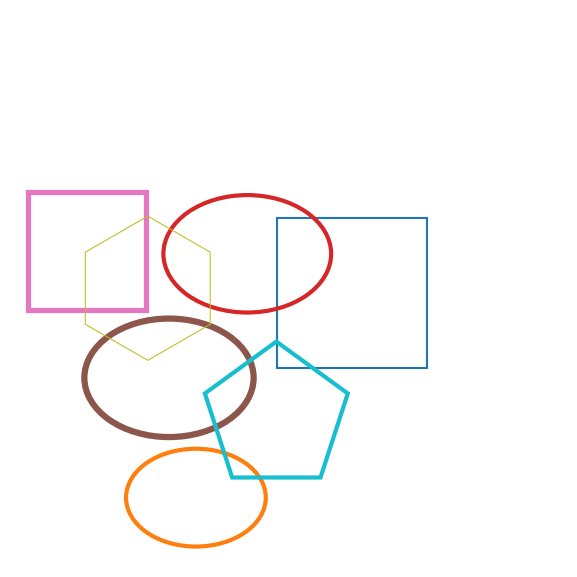[{"shape": "square", "thickness": 1, "radius": 0.65, "center": [0.61, 0.492]}, {"shape": "oval", "thickness": 2, "radius": 0.6, "center": [0.339, 0.137]}, {"shape": "oval", "thickness": 2, "radius": 0.73, "center": [0.428, 0.56]}, {"shape": "oval", "thickness": 3, "radius": 0.73, "center": [0.293, 0.345]}, {"shape": "square", "thickness": 2.5, "radius": 0.51, "center": [0.151, 0.565]}, {"shape": "hexagon", "thickness": 0.5, "radius": 0.62, "center": [0.256, 0.5]}, {"shape": "pentagon", "thickness": 2, "radius": 0.65, "center": [0.479, 0.278]}]